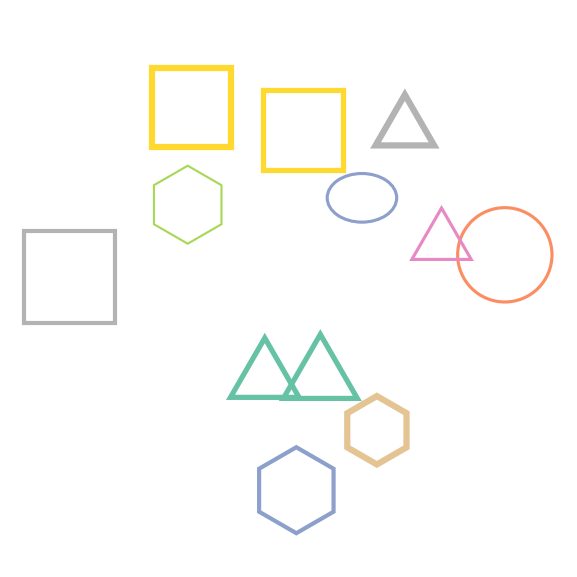[{"shape": "triangle", "thickness": 2.5, "radius": 0.34, "center": [0.458, 0.345]}, {"shape": "triangle", "thickness": 2.5, "radius": 0.37, "center": [0.555, 0.346]}, {"shape": "circle", "thickness": 1.5, "radius": 0.41, "center": [0.874, 0.558]}, {"shape": "oval", "thickness": 1.5, "radius": 0.3, "center": [0.627, 0.657]}, {"shape": "hexagon", "thickness": 2, "radius": 0.37, "center": [0.513, 0.15]}, {"shape": "triangle", "thickness": 1.5, "radius": 0.3, "center": [0.765, 0.58]}, {"shape": "hexagon", "thickness": 1, "radius": 0.34, "center": [0.325, 0.645]}, {"shape": "square", "thickness": 2.5, "radius": 0.35, "center": [0.525, 0.774]}, {"shape": "square", "thickness": 3, "radius": 0.34, "center": [0.332, 0.812]}, {"shape": "hexagon", "thickness": 3, "radius": 0.3, "center": [0.653, 0.254]}, {"shape": "square", "thickness": 2, "radius": 0.4, "center": [0.121, 0.519]}, {"shape": "triangle", "thickness": 3, "radius": 0.29, "center": [0.701, 0.777]}]